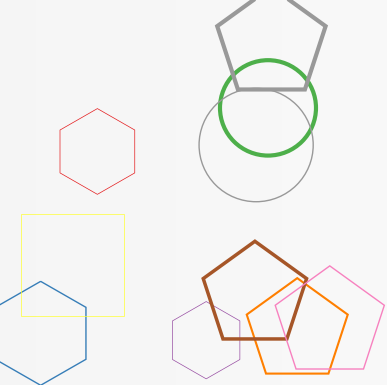[{"shape": "hexagon", "thickness": 0.5, "radius": 0.56, "center": [0.251, 0.607]}, {"shape": "hexagon", "thickness": 1, "radius": 0.67, "center": [0.105, 0.134]}, {"shape": "circle", "thickness": 3, "radius": 0.62, "center": [0.692, 0.72]}, {"shape": "hexagon", "thickness": 0.5, "radius": 0.5, "center": [0.532, 0.116]}, {"shape": "pentagon", "thickness": 1.5, "radius": 0.69, "center": [0.767, 0.141]}, {"shape": "square", "thickness": 0.5, "radius": 0.66, "center": [0.187, 0.312]}, {"shape": "pentagon", "thickness": 2.5, "radius": 0.7, "center": [0.658, 0.233]}, {"shape": "pentagon", "thickness": 1, "radius": 0.74, "center": [0.851, 0.161]}, {"shape": "pentagon", "thickness": 3, "radius": 0.74, "center": [0.7, 0.887]}, {"shape": "circle", "thickness": 1, "radius": 0.74, "center": [0.661, 0.623]}]